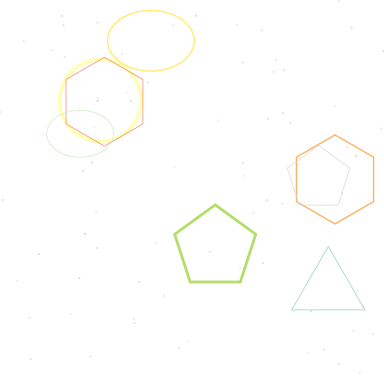[{"shape": "triangle", "thickness": 0.5, "radius": 0.55, "center": [0.853, 0.25]}, {"shape": "circle", "thickness": 2.5, "radius": 0.53, "center": [0.261, 0.739]}, {"shape": "hexagon", "thickness": 0.5, "radius": 0.58, "center": [0.271, 0.736]}, {"shape": "hexagon", "thickness": 1, "radius": 0.58, "center": [0.87, 0.534]}, {"shape": "pentagon", "thickness": 2, "radius": 0.55, "center": [0.559, 0.357]}, {"shape": "pentagon", "thickness": 0.5, "radius": 0.43, "center": [0.828, 0.537]}, {"shape": "oval", "thickness": 0.5, "radius": 0.43, "center": [0.208, 0.653]}, {"shape": "oval", "thickness": 1, "radius": 0.56, "center": [0.392, 0.894]}]